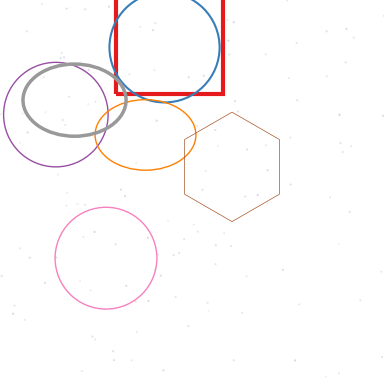[{"shape": "square", "thickness": 3, "radius": 0.69, "center": [0.441, 0.893]}, {"shape": "circle", "thickness": 1.5, "radius": 0.72, "center": [0.427, 0.877]}, {"shape": "circle", "thickness": 1, "radius": 0.68, "center": [0.145, 0.702]}, {"shape": "oval", "thickness": 1, "radius": 0.65, "center": [0.378, 0.65]}, {"shape": "hexagon", "thickness": 0.5, "radius": 0.71, "center": [0.603, 0.567]}, {"shape": "circle", "thickness": 1, "radius": 0.66, "center": [0.275, 0.329]}, {"shape": "oval", "thickness": 2.5, "radius": 0.67, "center": [0.194, 0.74]}]